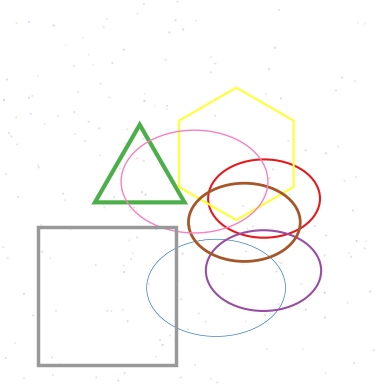[{"shape": "oval", "thickness": 1.5, "radius": 0.73, "center": [0.686, 0.484]}, {"shape": "oval", "thickness": 0.5, "radius": 0.9, "center": [0.561, 0.252]}, {"shape": "triangle", "thickness": 3, "radius": 0.67, "center": [0.363, 0.542]}, {"shape": "oval", "thickness": 1.5, "radius": 0.75, "center": [0.684, 0.297]}, {"shape": "hexagon", "thickness": 1.5, "radius": 0.86, "center": [0.614, 0.6]}, {"shape": "oval", "thickness": 2, "radius": 0.73, "center": [0.635, 0.423]}, {"shape": "oval", "thickness": 1, "radius": 0.95, "center": [0.505, 0.528]}, {"shape": "square", "thickness": 2.5, "radius": 0.9, "center": [0.277, 0.23]}]